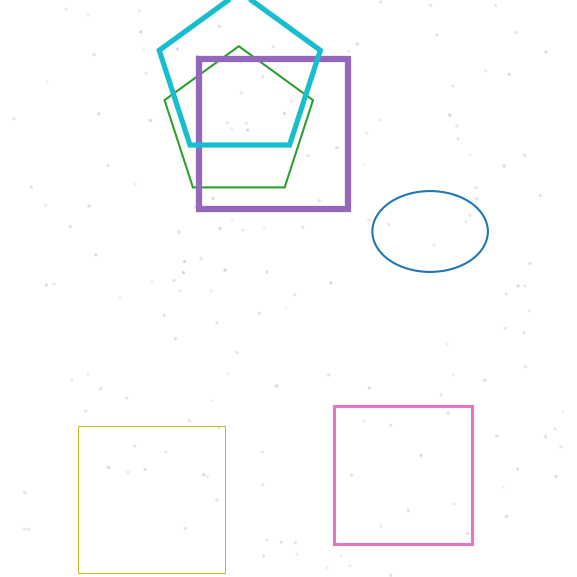[{"shape": "oval", "thickness": 1, "radius": 0.5, "center": [0.745, 0.598]}, {"shape": "pentagon", "thickness": 1, "radius": 0.68, "center": [0.413, 0.784]}, {"shape": "square", "thickness": 3, "radius": 0.65, "center": [0.473, 0.767]}, {"shape": "square", "thickness": 1.5, "radius": 0.6, "center": [0.698, 0.176]}, {"shape": "square", "thickness": 0.5, "radius": 0.64, "center": [0.263, 0.134]}, {"shape": "pentagon", "thickness": 2.5, "radius": 0.73, "center": [0.415, 0.867]}]